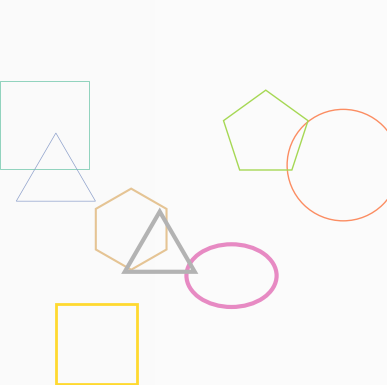[{"shape": "square", "thickness": 0.5, "radius": 0.57, "center": [0.115, 0.675]}, {"shape": "circle", "thickness": 1, "radius": 0.72, "center": [0.886, 0.571]}, {"shape": "triangle", "thickness": 0.5, "radius": 0.59, "center": [0.144, 0.536]}, {"shape": "oval", "thickness": 3, "radius": 0.58, "center": [0.597, 0.284]}, {"shape": "pentagon", "thickness": 1, "radius": 0.57, "center": [0.686, 0.651]}, {"shape": "square", "thickness": 2, "radius": 0.52, "center": [0.249, 0.105]}, {"shape": "hexagon", "thickness": 1.5, "radius": 0.53, "center": [0.338, 0.405]}, {"shape": "triangle", "thickness": 3, "radius": 0.52, "center": [0.412, 0.346]}]